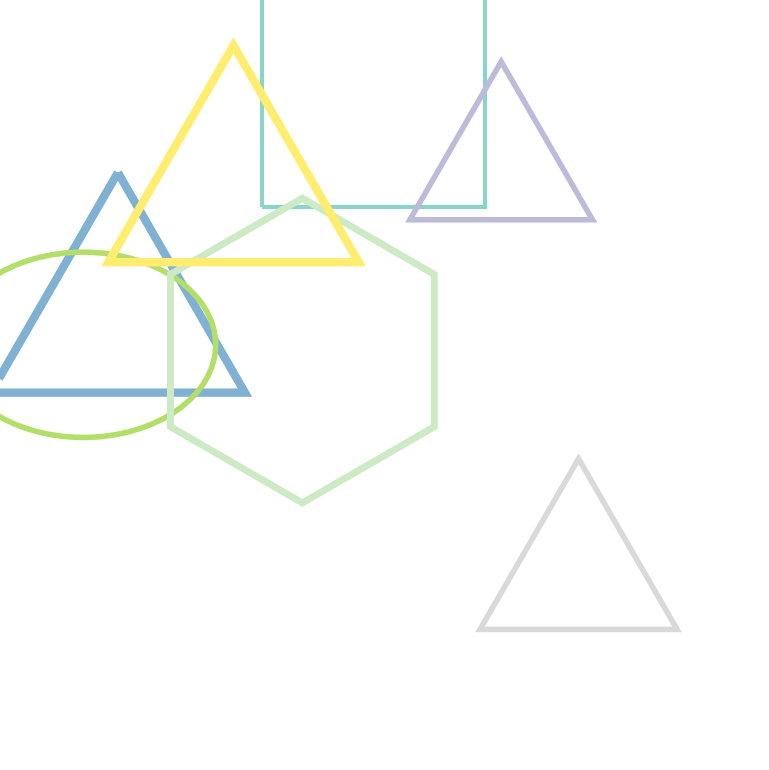[{"shape": "square", "thickness": 1.5, "radius": 0.72, "center": [0.485, 0.876]}, {"shape": "triangle", "thickness": 2, "radius": 0.68, "center": [0.651, 0.783]}, {"shape": "triangle", "thickness": 3, "radius": 0.95, "center": [0.153, 0.585]}, {"shape": "oval", "thickness": 2, "radius": 0.86, "center": [0.108, 0.552]}, {"shape": "triangle", "thickness": 2, "radius": 0.74, "center": [0.751, 0.256]}, {"shape": "hexagon", "thickness": 2.5, "radius": 0.99, "center": [0.393, 0.545]}, {"shape": "triangle", "thickness": 3, "radius": 0.94, "center": [0.303, 0.753]}]